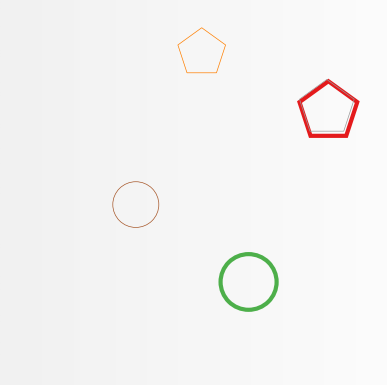[{"shape": "pentagon", "thickness": 3, "radius": 0.39, "center": [0.847, 0.711]}, {"shape": "circle", "thickness": 3, "radius": 0.36, "center": [0.642, 0.268]}, {"shape": "pentagon", "thickness": 0.5, "radius": 0.32, "center": [0.521, 0.863]}, {"shape": "circle", "thickness": 0.5, "radius": 0.3, "center": [0.35, 0.469]}, {"shape": "pentagon", "thickness": 0.5, "radius": 0.37, "center": [0.843, 0.719]}]